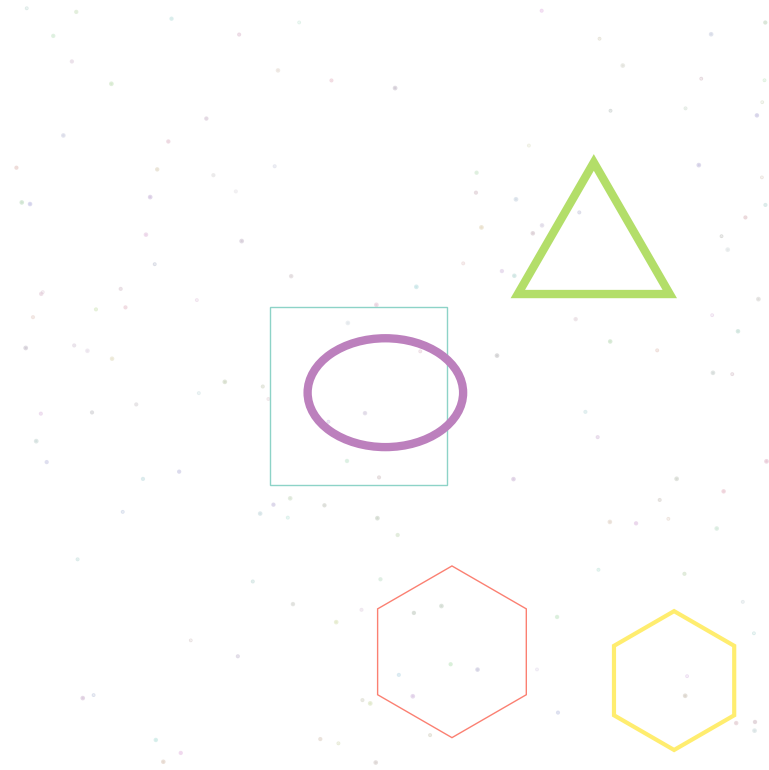[{"shape": "square", "thickness": 0.5, "radius": 0.58, "center": [0.466, 0.486]}, {"shape": "hexagon", "thickness": 0.5, "radius": 0.56, "center": [0.587, 0.154]}, {"shape": "triangle", "thickness": 3, "radius": 0.57, "center": [0.771, 0.675]}, {"shape": "oval", "thickness": 3, "radius": 0.5, "center": [0.5, 0.49]}, {"shape": "hexagon", "thickness": 1.5, "radius": 0.45, "center": [0.875, 0.116]}]